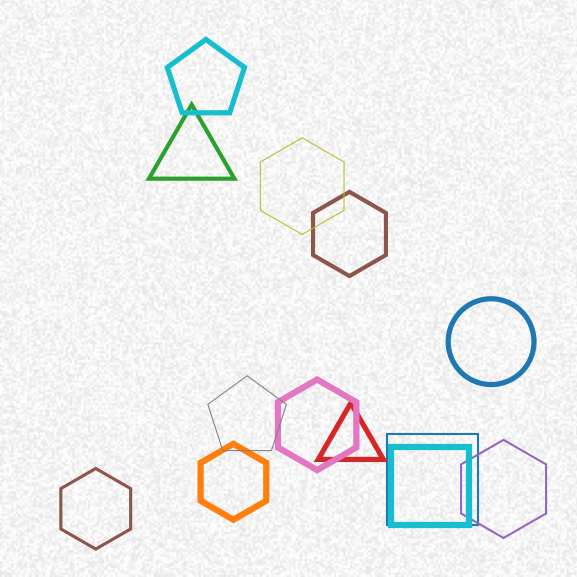[{"shape": "square", "thickness": 1, "radius": 0.4, "center": [0.749, 0.169]}, {"shape": "circle", "thickness": 2.5, "radius": 0.37, "center": [0.85, 0.408]}, {"shape": "hexagon", "thickness": 3, "radius": 0.33, "center": [0.404, 0.165]}, {"shape": "triangle", "thickness": 2, "radius": 0.43, "center": [0.332, 0.732]}, {"shape": "triangle", "thickness": 2.5, "radius": 0.33, "center": [0.607, 0.236]}, {"shape": "hexagon", "thickness": 1, "radius": 0.42, "center": [0.872, 0.153]}, {"shape": "hexagon", "thickness": 2, "radius": 0.36, "center": [0.605, 0.594]}, {"shape": "hexagon", "thickness": 1.5, "radius": 0.35, "center": [0.166, 0.118]}, {"shape": "hexagon", "thickness": 3, "radius": 0.39, "center": [0.549, 0.264]}, {"shape": "pentagon", "thickness": 0.5, "radius": 0.36, "center": [0.428, 0.277]}, {"shape": "hexagon", "thickness": 0.5, "radius": 0.42, "center": [0.523, 0.677]}, {"shape": "pentagon", "thickness": 2.5, "radius": 0.35, "center": [0.357, 0.861]}, {"shape": "square", "thickness": 3, "radius": 0.33, "center": [0.745, 0.158]}]